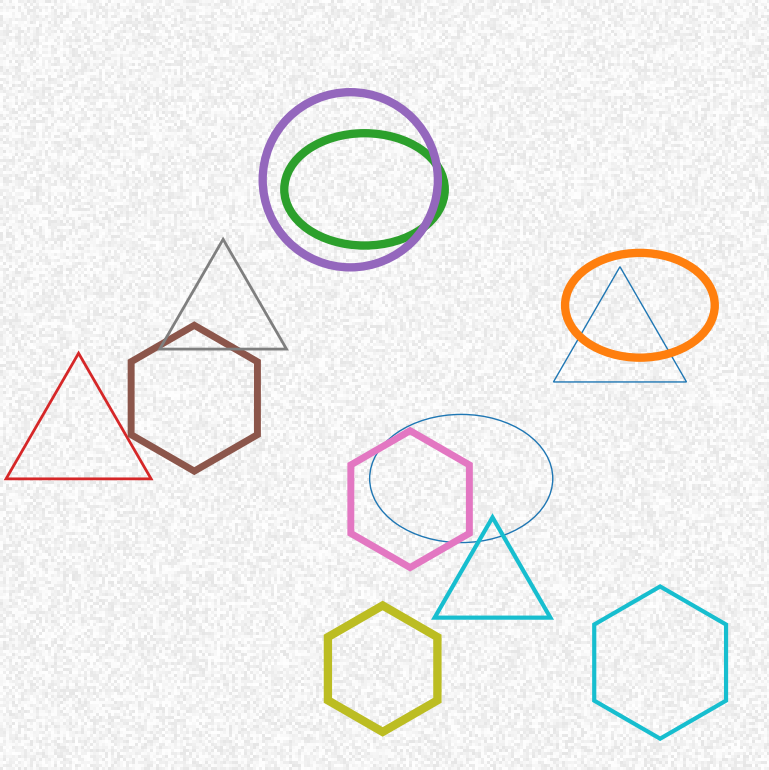[{"shape": "triangle", "thickness": 0.5, "radius": 0.5, "center": [0.805, 0.554]}, {"shape": "oval", "thickness": 0.5, "radius": 0.59, "center": [0.599, 0.379]}, {"shape": "oval", "thickness": 3, "radius": 0.49, "center": [0.831, 0.604]}, {"shape": "oval", "thickness": 3, "radius": 0.52, "center": [0.473, 0.754]}, {"shape": "triangle", "thickness": 1, "radius": 0.54, "center": [0.102, 0.432]}, {"shape": "circle", "thickness": 3, "radius": 0.57, "center": [0.455, 0.767]}, {"shape": "hexagon", "thickness": 2.5, "radius": 0.47, "center": [0.252, 0.483]}, {"shape": "hexagon", "thickness": 2.5, "radius": 0.44, "center": [0.533, 0.352]}, {"shape": "triangle", "thickness": 1, "radius": 0.48, "center": [0.29, 0.594]}, {"shape": "hexagon", "thickness": 3, "radius": 0.41, "center": [0.497, 0.132]}, {"shape": "triangle", "thickness": 1.5, "radius": 0.43, "center": [0.64, 0.241]}, {"shape": "hexagon", "thickness": 1.5, "radius": 0.49, "center": [0.857, 0.14]}]